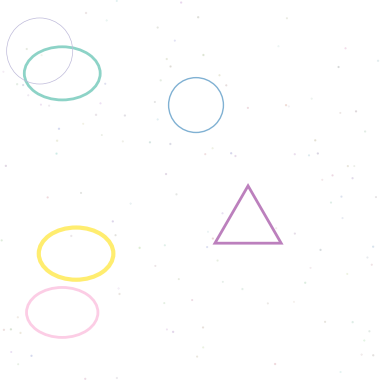[{"shape": "oval", "thickness": 2, "radius": 0.49, "center": [0.162, 0.809]}, {"shape": "circle", "thickness": 0.5, "radius": 0.43, "center": [0.103, 0.868]}, {"shape": "circle", "thickness": 1, "radius": 0.36, "center": [0.509, 0.727]}, {"shape": "oval", "thickness": 2, "radius": 0.46, "center": [0.162, 0.188]}, {"shape": "triangle", "thickness": 2, "radius": 0.5, "center": [0.644, 0.418]}, {"shape": "oval", "thickness": 3, "radius": 0.48, "center": [0.198, 0.341]}]